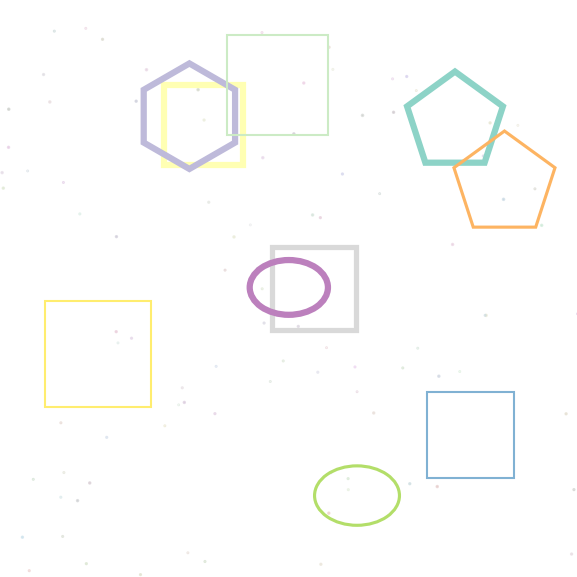[{"shape": "pentagon", "thickness": 3, "radius": 0.44, "center": [0.788, 0.788]}, {"shape": "square", "thickness": 3, "radius": 0.35, "center": [0.352, 0.782]}, {"shape": "hexagon", "thickness": 3, "radius": 0.46, "center": [0.328, 0.798]}, {"shape": "square", "thickness": 1, "radius": 0.37, "center": [0.815, 0.246]}, {"shape": "pentagon", "thickness": 1.5, "radius": 0.46, "center": [0.874, 0.68]}, {"shape": "oval", "thickness": 1.5, "radius": 0.37, "center": [0.618, 0.141]}, {"shape": "square", "thickness": 2.5, "radius": 0.36, "center": [0.544, 0.5]}, {"shape": "oval", "thickness": 3, "radius": 0.34, "center": [0.5, 0.501]}, {"shape": "square", "thickness": 1, "radius": 0.44, "center": [0.48, 0.852]}, {"shape": "square", "thickness": 1, "radius": 0.46, "center": [0.17, 0.386]}]